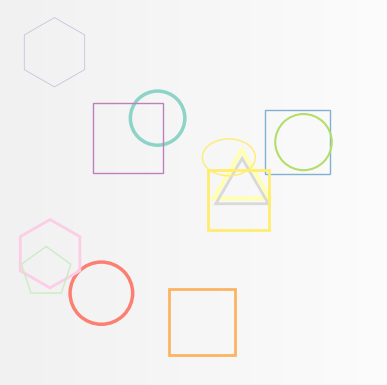[{"shape": "circle", "thickness": 2.5, "radius": 0.35, "center": [0.407, 0.693]}, {"shape": "triangle", "thickness": 3, "radius": 0.42, "center": [0.624, 0.526]}, {"shape": "hexagon", "thickness": 0.5, "radius": 0.45, "center": [0.141, 0.864]}, {"shape": "circle", "thickness": 2.5, "radius": 0.4, "center": [0.262, 0.239]}, {"shape": "square", "thickness": 1, "radius": 0.42, "center": [0.767, 0.631]}, {"shape": "square", "thickness": 2, "radius": 0.43, "center": [0.521, 0.163]}, {"shape": "circle", "thickness": 1.5, "radius": 0.36, "center": [0.783, 0.631]}, {"shape": "hexagon", "thickness": 2, "radius": 0.44, "center": [0.129, 0.341]}, {"shape": "triangle", "thickness": 2, "radius": 0.39, "center": [0.625, 0.51]}, {"shape": "square", "thickness": 1, "radius": 0.45, "center": [0.331, 0.641]}, {"shape": "pentagon", "thickness": 1, "radius": 0.33, "center": [0.119, 0.293]}, {"shape": "oval", "thickness": 1, "radius": 0.34, "center": [0.591, 0.591]}, {"shape": "square", "thickness": 2, "radius": 0.39, "center": [0.616, 0.481]}]